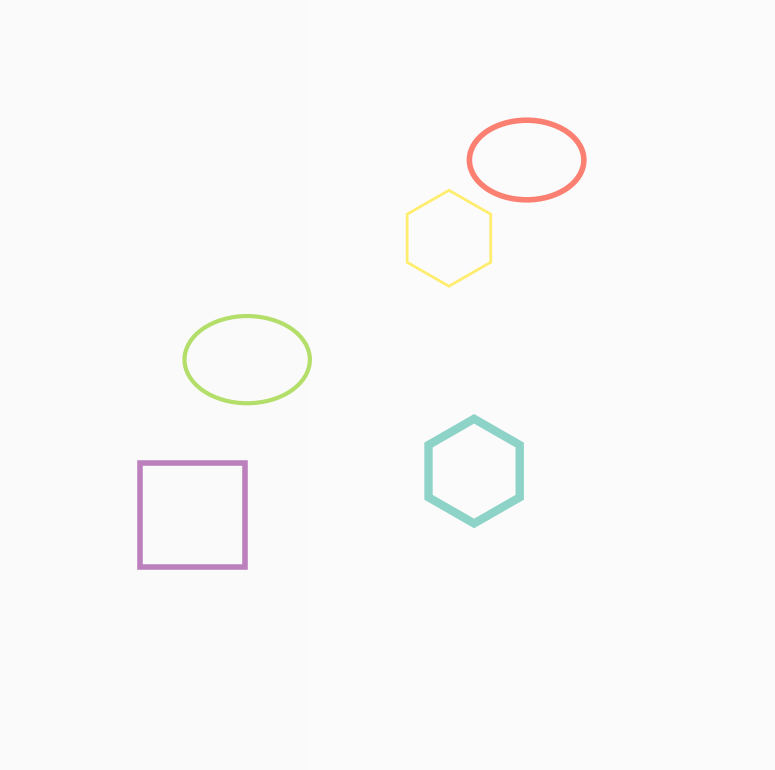[{"shape": "hexagon", "thickness": 3, "radius": 0.34, "center": [0.612, 0.388]}, {"shape": "oval", "thickness": 2, "radius": 0.37, "center": [0.68, 0.792]}, {"shape": "oval", "thickness": 1.5, "radius": 0.4, "center": [0.319, 0.533]}, {"shape": "square", "thickness": 2, "radius": 0.34, "center": [0.248, 0.331]}, {"shape": "hexagon", "thickness": 1, "radius": 0.31, "center": [0.579, 0.691]}]